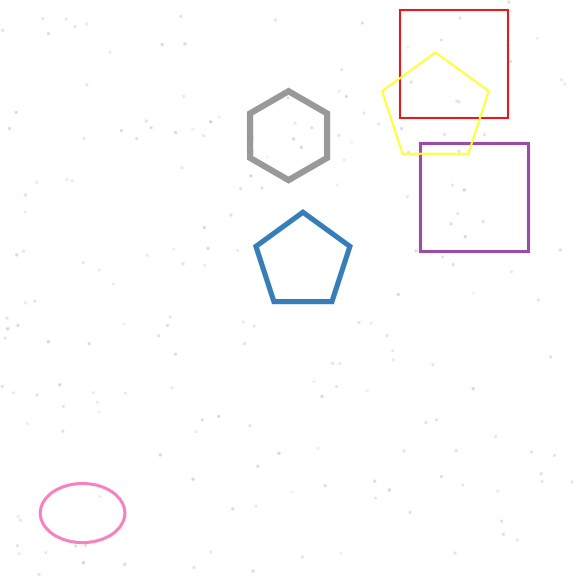[{"shape": "square", "thickness": 1, "radius": 0.47, "center": [0.786, 0.888]}, {"shape": "pentagon", "thickness": 2.5, "radius": 0.43, "center": [0.525, 0.546]}, {"shape": "square", "thickness": 1.5, "radius": 0.47, "center": [0.821, 0.658]}, {"shape": "pentagon", "thickness": 1, "radius": 0.49, "center": [0.754, 0.811]}, {"shape": "oval", "thickness": 1.5, "radius": 0.37, "center": [0.143, 0.111]}, {"shape": "hexagon", "thickness": 3, "radius": 0.38, "center": [0.5, 0.764]}]